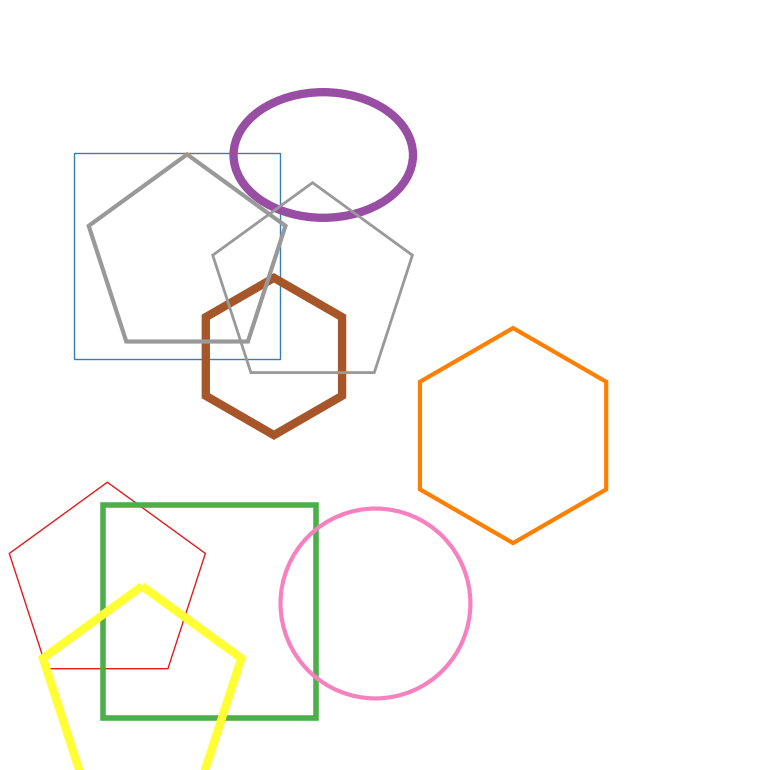[{"shape": "pentagon", "thickness": 0.5, "radius": 0.67, "center": [0.139, 0.24]}, {"shape": "square", "thickness": 0.5, "radius": 0.67, "center": [0.23, 0.668]}, {"shape": "square", "thickness": 2, "radius": 0.69, "center": [0.272, 0.206]}, {"shape": "oval", "thickness": 3, "radius": 0.58, "center": [0.42, 0.799]}, {"shape": "hexagon", "thickness": 1.5, "radius": 0.7, "center": [0.666, 0.434]}, {"shape": "pentagon", "thickness": 3, "radius": 0.68, "center": [0.185, 0.103]}, {"shape": "hexagon", "thickness": 3, "radius": 0.51, "center": [0.356, 0.537]}, {"shape": "circle", "thickness": 1.5, "radius": 0.62, "center": [0.488, 0.216]}, {"shape": "pentagon", "thickness": 1.5, "radius": 0.67, "center": [0.243, 0.665]}, {"shape": "pentagon", "thickness": 1, "radius": 0.68, "center": [0.406, 0.626]}]